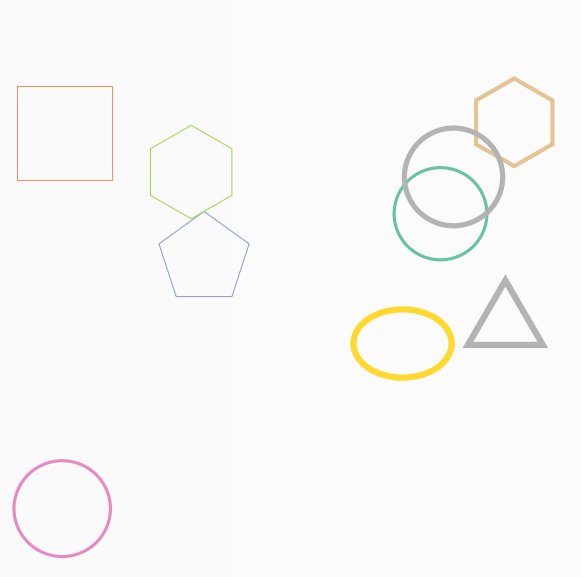[{"shape": "circle", "thickness": 1.5, "radius": 0.4, "center": [0.758, 0.629]}, {"shape": "square", "thickness": 0.5, "radius": 0.41, "center": [0.11, 0.769]}, {"shape": "pentagon", "thickness": 0.5, "radius": 0.41, "center": [0.351, 0.552]}, {"shape": "circle", "thickness": 1.5, "radius": 0.41, "center": [0.107, 0.118]}, {"shape": "hexagon", "thickness": 0.5, "radius": 0.4, "center": [0.329, 0.701]}, {"shape": "oval", "thickness": 3, "radius": 0.42, "center": [0.693, 0.404]}, {"shape": "hexagon", "thickness": 2, "radius": 0.38, "center": [0.885, 0.787]}, {"shape": "circle", "thickness": 2.5, "radius": 0.42, "center": [0.78, 0.693]}, {"shape": "triangle", "thickness": 3, "radius": 0.37, "center": [0.869, 0.439]}]